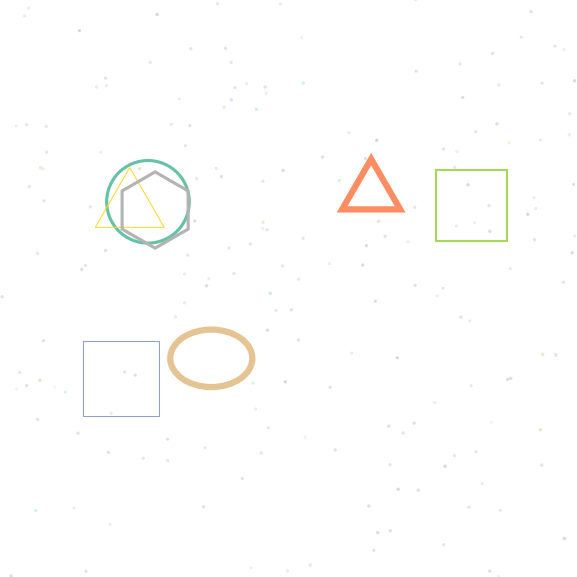[{"shape": "circle", "thickness": 1.5, "radius": 0.36, "center": [0.256, 0.65]}, {"shape": "triangle", "thickness": 3, "radius": 0.29, "center": [0.643, 0.666]}, {"shape": "square", "thickness": 0.5, "radius": 0.33, "center": [0.209, 0.344]}, {"shape": "square", "thickness": 1, "radius": 0.31, "center": [0.816, 0.643]}, {"shape": "triangle", "thickness": 0.5, "radius": 0.34, "center": [0.225, 0.64]}, {"shape": "oval", "thickness": 3, "radius": 0.36, "center": [0.366, 0.379]}, {"shape": "hexagon", "thickness": 1.5, "radius": 0.33, "center": [0.269, 0.635]}]